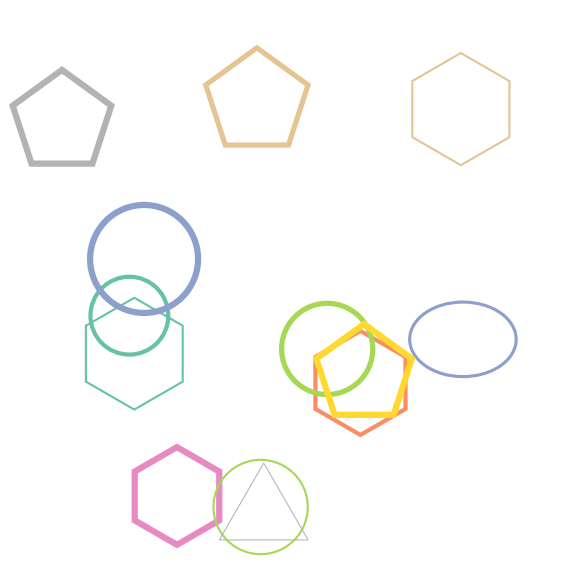[{"shape": "hexagon", "thickness": 1, "radius": 0.48, "center": [0.233, 0.387]}, {"shape": "circle", "thickness": 2, "radius": 0.34, "center": [0.224, 0.453]}, {"shape": "hexagon", "thickness": 2, "radius": 0.45, "center": [0.624, 0.336]}, {"shape": "circle", "thickness": 3, "radius": 0.47, "center": [0.249, 0.551]}, {"shape": "oval", "thickness": 1.5, "radius": 0.46, "center": [0.802, 0.412]}, {"shape": "hexagon", "thickness": 3, "radius": 0.42, "center": [0.306, 0.14]}, {"shape": "circle", "thickness": 2.5, "radius": 0.39, "center": [0.567, 0.395]}, {"shape": "circle", "thickness": 1, "radius": 0.41, "center": [0.451, 0.121]}, {"shape": "pentagon", "thickness": 3, "radius": 0.43, "center": [0.63, 0.351]}, {"shape": "pentagon", "thickness": 2.5, "radius": 0.47, "center": [0.445, 0.823]}, {"shape": "hexagon", "thickness": 1, "radius": 0.49, "center": [0.798, 0.81]}, {"shape": "triangle", "thickness": 0.5, "radius": 0.44, "center": [0.457, 0.109]}, {"shape": "pentagon", "thickness": 3, "radius": 0.45, "center": [0.107, 0.788]}]